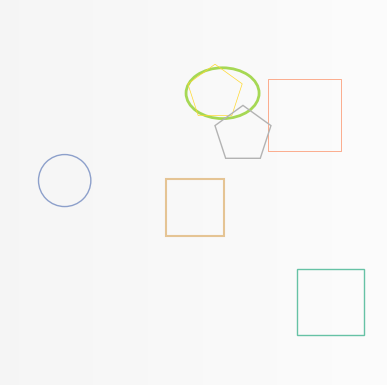[{"shape": "square", "thickness": 1, "radius": 0.43, "center": [0.853, 0.215]}, {"shape": "square", "thickness": 0.5, "radius": 0.47, "center": [0.785, 0.701]}, {"shape": "circle", "thickness": 1, "radius": 0.34, "center": [0.167, 0.531]}, {"shape": "oval", "thickness": 2, "radius": 0.47, "center": [0.574, 0.758]}, {"shape": "pentagon", "thickness": 0.5, "radius": 0.37, "center": [0.555, 0.759]}, {"shape": "square", "thickness": 1.5, "radius": 0.37, "center": [0.503, 0.462]}, {"shape": "pentagon", "thickness": 1, "radius": 0.38, "center": [0.627, 0.65]}]